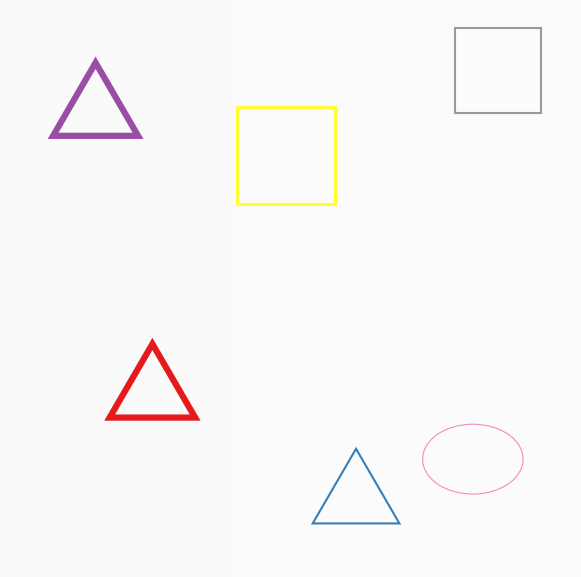[{"shape": "triangle", "thickness": 3, "radius": 0.42, "center": [0.262, 0.319]}, {"shape": "triangle", "thickness": 1, "radius": 0.43, "center": [0.613, 0.136]}, {"shape": "triangle", "thickness": 3, "radius": 0.42, "center": [0.164, 0.806]}, {"shape": "square", "thickness": 1.5, "radius": 0.42, "center": [0.492, 0.73]}, {"shape": "oval", "thickness": 0.5, "radius": 0.43, "center": [0.813, 0.204]}, {"shape": "square", "thickness": 1, "radius": 0.37, "center": [0.857, 0.877]}]